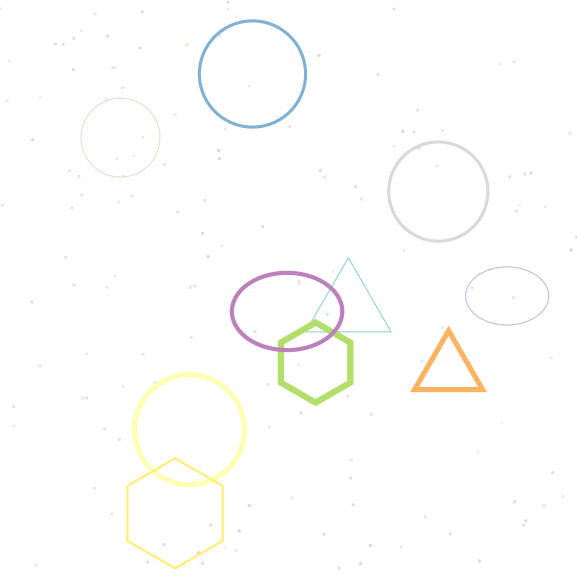[{"shape": "triangle", "thickness": 0.5, "radius": 0.43, "center": [0.603, 0.467]}, {"shape": "circle", "thickness": 2.5, "radius": 0.48, "center": [0.328, 0.255]}, {"shape": "oval", "thickness": 0.5, "radius": 0.36, "center": [0.878, 0.487]}, {"shape": "circle", "thickness": 1.5, "radius": 0.46, "center": [0.437, 0.871]}, {"shape": "triangle", "thickness": 2.5, "radius": 0.34, "center": [0.777, 0.359]}, {"shape": "hexagon", "thickness": 3, "radius": 0.35, "center": [0.547, 0.371]}, {"shape": "circle", "thickness": 1.5, "radius": 0.43, "center": [0.759, 0.667]}, {"shape": "oval", "thickness": 2, "radius": 0.48, "center": [0.497, 0.46]}, {"shape": "circle", "thickness": 0.5, "radius": 0.34, "center": [0.209, 0.761]}, {"shape": "hexagon", "thickness": 1, "radius": 0.48, "center": [0.303, 0.11]}]